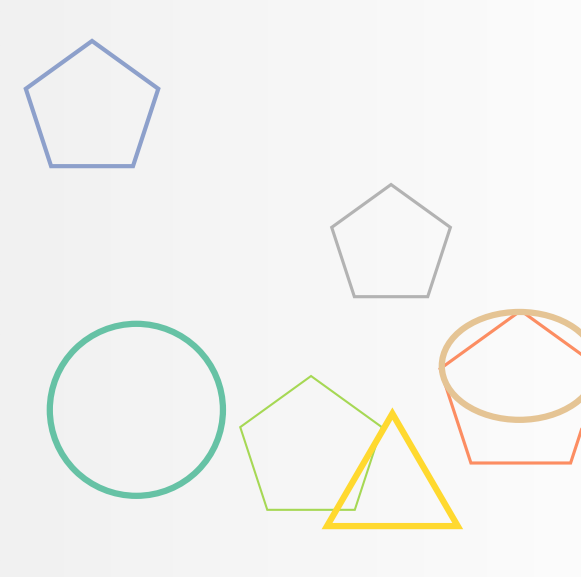[{"shape": "circle", "thickness": 3, "radius": 0.74, "center": [0.235, 0.289]}, {"shape": "pentagon", "thickness": 1.5, "radius": 0.73, "center": [0.896, 0.315]}, {"shape": "pentagon", "thickness": 2, "radius": 0.6, "center": [0.158, 0.808]}, {"shape": "pentagon", "thickness": 1, "radius": 0.64, "center": [0.535, 0.22]}, {"shape": "triangle", "thickness": 3, "radius": 0.65, "center": [0.675, 0.153]}, {"shape": "oval", "thickness": 3, "radius": 0.67, "center": [0.894, 0.366]}, {"shape": "pentagon", "thickness": 1.5, "radius": 0.54, "center": [0.673, 0.572]}]